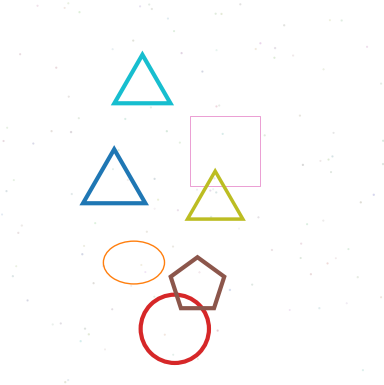[{"shape": "triangle", "thickness": 3, "radius": 0.47, "center": [0.297, 0.519]}, {"shape": "oval", "thickness": 1, "radius": 0.4, "center": [0.348, 0.318]}, {"shape": "circle", "thickness": 3, "radius": 0.44, "center": [0.454, 0.146]}, {"shape": "pentagon", "thickness": 3, "radius": 0.37, "center": [0.513, 0.259]}, {"shape": "square", "thickness": 0.5, "radius": 0.45, "center": [0.585, 0.608]}, {"shape": "triangle", "thickness": 2.5, "radius": 0.42, "center": [0.559, 0.472]}, {"shape": "triangle", "thickness": 3, "radius": 0.42, "center": [0.37, 0.774]}]